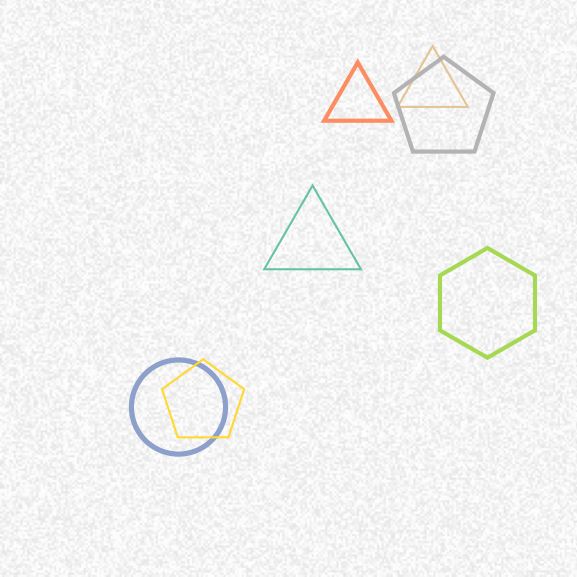[{"shape": "triangle", "thickness": 1, "radius": 0.48, "center": [0.541, 0.581]}, {"shape": "triangle", "thickness": 2, "radius": 0.34, "center": [0.62, 0.824]}, {"shape": "circle", "thickness": 2.5, "radius": 0.41, "center": [0.309, 0.294]}, {"shape": "hexagon", "thickness": 2, "radius": 0.47, "center": [0.844, 0.475]}, {"shape": "pentagon", "thickness": 1, "radius": 0.37, "center": [0.352, 0.302]}, {"shape": "triangle", "thickness": 1, "radius": 0.35, "center": [0.749, 0.849]}, {"shape": "pentagon", "thickness": 2, "radius": 0.45, "center": [0.768, 0.81]}]